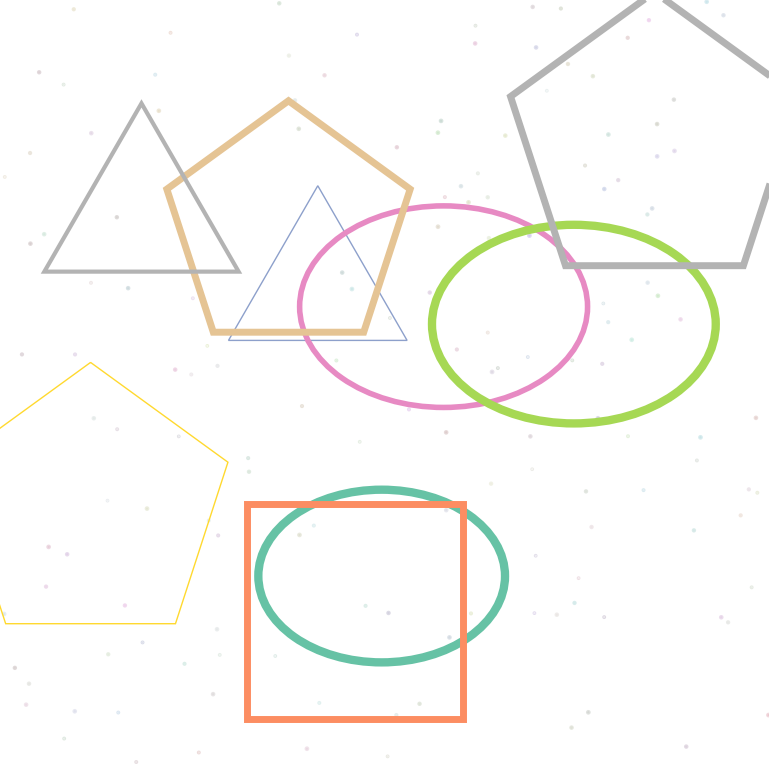[{"shape": "oval", "thickness": 3, "radius": 0.8, "center": [0.496, 0.252]}, {"shape": "square", "thickness": 2.5, "radius": 0.7, "center": [0.461, 0.206]}, {"shape": "triangle", "thickness": 0.5, "radius": 0.67, "center": [0.413, 0.625]}, {"shape": "oval", "thickness": 2, "radius": 0.93, "center": [0.576, 0.602]}, {"shape": "oval", "thickness": 3, "radius": 0.92, "center": [0.745, 0.579]}, {"shape": "pentagon", "thickness": 0.5, "radius": 0.94, "center": [0.118, 0.342]}, {"shape": "pentagon", "thickness": 2.5, "radius": 0.83, "center": [0.375, 0.703]}, {"shape": "triangle", "thickness": 1.5, "radius": 0.73, "center": [0.184, 0.72]}, {"shape": "pentagon", "thickness": 2.5, "radius": 0.98, "center": [0.85, 0.814]}]